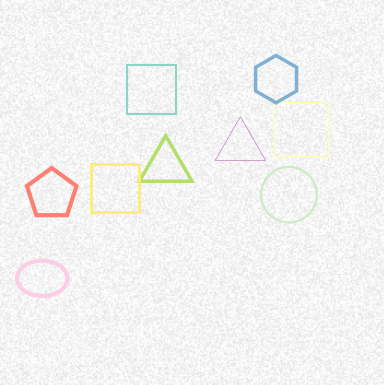[{"shape": "square", "thickness": 1.5, "radius": 0.32, "center": [0.394, 0.768]}, {"shape": "square", "thickness": 1, "radius": 0.35, "center": [0.782, 0.666]}, {"shape": "pentagon", "thickness": 3, "radius": 0.34, "center": [0.134, 0.496]}, {"shape": "hexagon", "thickness": 2.5, "radius": 0.31, "center": [0.717, 0.794]}, {"shape": "triangle", "thickness": 2.5, "radius": 0.39, "center": [0.43, 0.569]}, {"shape": "oval", "thickness": 3, "radius": 0.33, "center": [0.11, 0.277]}, {"shape": "triangle", "thickness": 0.5, "radius": 0.38, "center": [0.624, 0.621]}, {"shape": "circle", "thickness": 1.5, "radius": 0.36, "center": [0.751, 0.494]}, {"shape": "square", "thickness": 2, "radius": 0.31, "center": [0.298, 0.512]}]